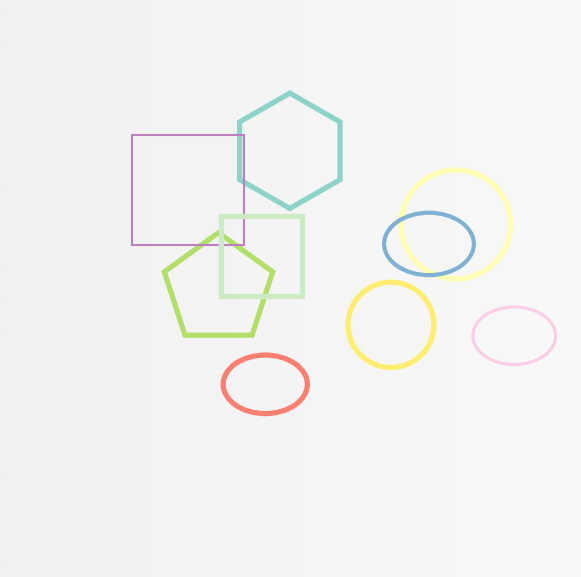[{"shape": "hexagon", "thickness": 2.5, "radius": 0.5, "center": [0.499, 0.738]}, {"shape": "circle", "thickness": 2.5, "radius": 0.47, "center": [0.784, 0.611]}, {"shape": "oval", "thickness": 2.5, "radius": 0.36, "center": [0.456, 0.334]}, {"shape": "oval", "thickness": 2, "radius": 0.39, "center": [0.738, 0.577]}, {"shape": "pentagon", "thickness": 2.5, "radius": 0.49, "center": [0.376, 0.498]}, {"shape": "oval", "thickness": 1.5, "radius": 0.36, "center": [0.885, 0.418]}, {"shape": "square", "thickness": 1, "radius": 0.48, "center": [0.323, 0.67]}, {"shape": "square", "thickness": 2.5, "radius": 0.35, "center": [0.45, 0.556]}, {"shape": "circle", "thickness": 2.5, "radius": 0.37, "center": [0.673, 0.437]}]